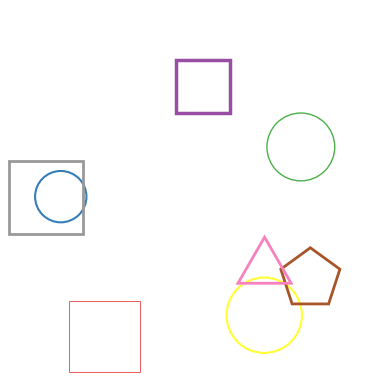[{"shape": "square", "thickness": 0.5, "radius": 0.46, "center": [0.272, 0.126]}, {"shape": "circle", "thickness": 1.5, "radius": 0.33, "center": [0.158, 0.489]}, {"shape": "circle", "thickness": 1, "radius": 0.44, "center": [0.781, 0.618]}, {"shape": "square", "thickness": 2.5, "radius": 0.35, "center": [0.527, 0.775]}, {"shape": "circle", "thickness": 1.5, "radius": 0.49, "center": [0.686, 0.181]}, {"shape": "pentagon", "thickness": 2, "radius": 0.4, "center": [0.806, 0.276]}, {"shape": "triangle", "thickness": 2, "radius": 0.4, "center": [0.687, 0.304]}, {"shape": "square", "thickness": 2, "radius": 0.48, "center": [0.12, 0.488]}]